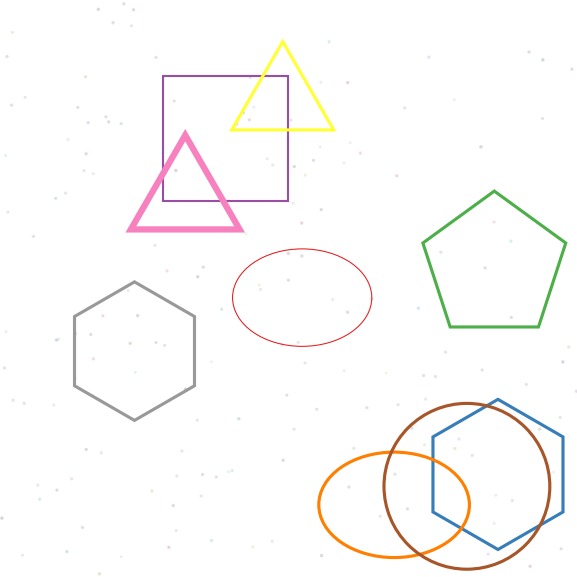[{"shape": "oval", "thickness": 0.5, "radius": 0.6, "center": [0.523, 0.484]}, {"shape": "hexagon", "thickness": 1.5, "radius": 0.65, "center": [0.862, 0.178]}, {"shape": "pentagon", "thickness": 1.5, "radius": 0.65, "center": [0.856, 0.538]}, {"shape": "square", "thickness": 1, "radius": 0.54, "center": [0.39, 0.759]}, {"shape": "oval", "thickness": 1.5, "radius": 0.65, "center": [0.682, 0.125]}, {"shape": "triangle", "thickness": 1.5, "radius": 0.51, "center": [0.49, 0.825]}, {"shape": "circle", "thickness": 1.5, "radius": 0.72, "center": [0.808, 0.157]}, {"shape": "triangle", "thickness": 3, "radius": 0.54, "center": [0.321, 0.656]}, {"shape": "hexagon", "thickness": 1.5, "radius": 0.6, "center": [0.233, 0.391]}]